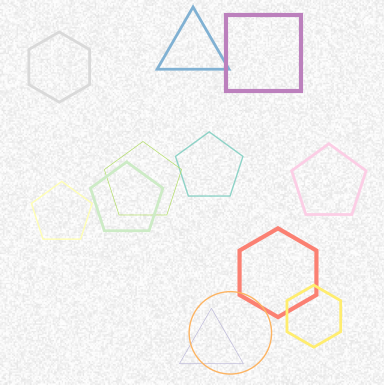[{"shape": "pentagon", "thickness": 1, "radius": 0.46, "center": [0.543, 0.565]}, {"shape": "pentagon", "thickness": 1, "radius": 0.41, "center": [0.161, 0.446]}, {"shape": "triangle", "thickness": 0.5, "radius": 0.48, "center": [0.549, 0.103]}, {"shape": "hexagon", "thickness": 3, "radius": 0.58, "center": [0.722, 0.292]}, {"shape": "triangle", "thickness": 2, "radius": 0.54, "center": [0.501, 0.874]}, {"shape": "circle", "thickness": 1, "radius": 0.54, "center": [0.598, 0.135]}, {"shape": "pentagon", "thickness": 0.5, "radius": 0.53, "center": [0.371, 0.527]}, {"shape": "pentagon", "thickness": 2, "radius": 0.51, "center": [0.854, 0.525]}, {"shape": "hexagon", "thickness": 2, "radius": 0.46, "center": [0.154, 0.826]}, {"shape": "square", "thickness": 3, "radius": 0.49, "center": [0.685, 0.862]}, {"shape": "pentagon", "thickness": 2, "radius": 0.49, "center": [0.329, 0.481]}, {"shape": "hexagon", "thickness": 2, "radius": 0.4, "center": [0.815, 0.179]}]